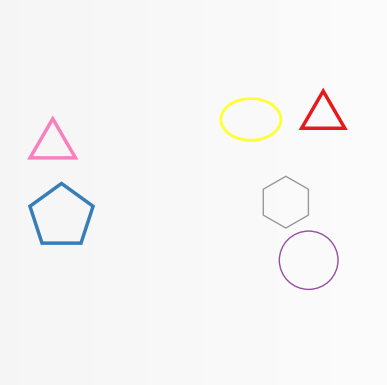[{"shape": "triangle", "thickness": 2.5, "radius": 0.32, "center": [0.834, 0.699]}, {"shape": "pentagon", "thickness": 2.5, "radius": 0.43, "center": [0.159, 0.438]}, {"shape": "circle", "thickness": 1, "radius": 0.38, "center": [0.797, 0.324]}, {"shape": "oval", "thickness": 2, "radius": 0.39, "center": [0.647, 0.69]}, {"shape": "triangle", "thickness": 2.5, "radius": 0.34, "center": [0.136, 0.624]}, {"shape": "hexagon", "thickness": 1, "radius": 0.34, "center": [0.738, 0.475]}]